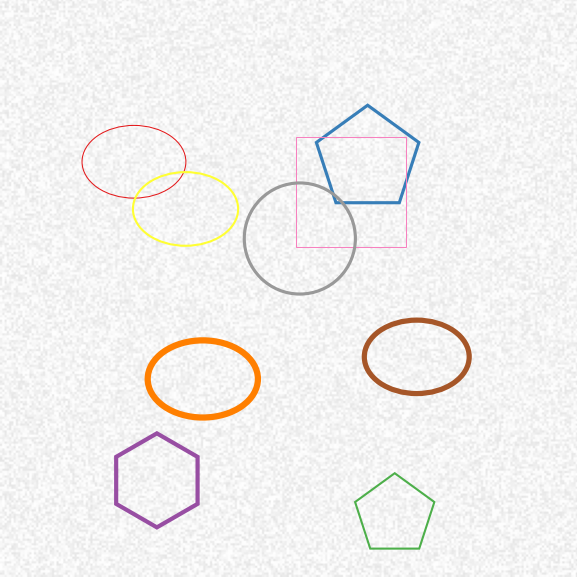[{"shape": "oval", "thickness": 0.5, "radius": 0.45, "center": [0.232, 0.719]}, {"shape": "pentagon", "thickness": 1.5, "radius": 0.47, "center": [0.637, 0.724]}, {"shape": "pentagon", "thickness": 1, "radius": 0.36, "center": [0.684, 0.108]}, {"shape": "hexagon", "thickness": 2, "radius": 0.41, "center": [0.272, 0.167]}, {"shape": "oval", "thickness": 3, "radius": 0.48, "center": [0.351, 0.343]}, {"shape": "oval", "thickness": 1, "radius": 0.46, "center": [0.321, 0.637]}, {"shape": "oval", "thickness": 2.5, "radius": 0.45, "center": [0.722, 0.381]}, {"shape": "square", "thickness": 0.5, "radius": 0.47, "center": [0.608, 0.666]}, {"shape": "circle", "thickness": 1.5, "radius": 0.48, "center": [0.519, 0.586]}]